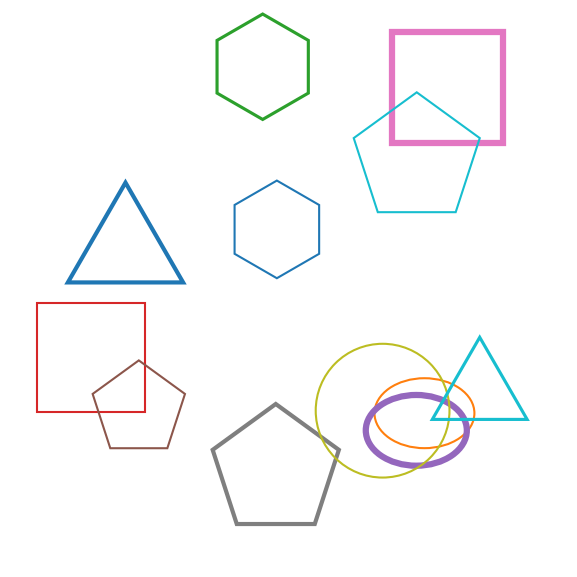[{"shape": "triangle", "thickness": 2, "radius": 0.58, "center": [0.217, 0.568]}, {"shape": "hexagon", "thickness": 1, "radius": 0.42, "center": [0.479, 0.602]}, {"shape": "oval", "thickness": 1, "radius": 0.43, "center": [0.735, 0.284]}, {"shape": "hexagon", "thickness": 1.5, "radius": 0.46, "center": [0.455, 0.884]}, {"shape": "square", "thickness": 1, "radius": 0.47, "center": [0.157, 0.38]}, {"shape": "oval", "thickness": 3, "radius": 0.44, "center": [0.721, 0.254]}, {"shape": "pentagon", "thickness": 1, "radius": 0.42, "center": [0.24, 0.291]}, {"shape": "square", "thickness": 3, "radius": 0.48, "center": [0.775, 0.848]}, {"shape": "pentagon", "thickness": 2, "radius": 0.57, "center": [0.478, 0.185]}, {"shape": "circle", "thickness": 1, "radius": 0.58, "center": [0.663, 0.288]}, {"shape": "pentagon", "thickness": 1, "radius": 0.57, "center": [0.722, 0.725]}, {"shape": "triangle", "thickness": 1.5, "radius": 0.47, "center": [0.831, 0.32]}]